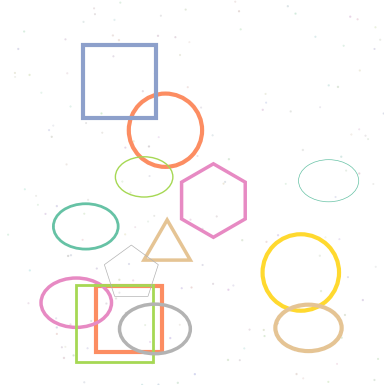[{"shape": "oval", "thickness": 0.5, "radius": 0.39, "center": [0.854, 0.531]}, {"shape": "oval", "thickness": 2, "radius": 0.42, "center": [0.223, 0.412]}, {"shape": "circle", "thickness": 3, "radius": 0.48, "center": [0.43, 0.662]}, {"shape": "square", "thickness": 3, "radius": 0.43, "center": [0.335, 0.172]}, {"shape": "square", "thickness": 3, "radius": 0.47, "center": [0.31, 0.788]}, {"shape": "oval", "thickness": 2.5, "radius": 0.46, "center": [0.198, 0.214]}, {"shape": "hexagon", "thickness": 2.5, "radius": 0.48, "center": [0.554, 0.479]}, {"shape": "square", "thickness": 2, "radius": 0.5, "center": [0.297, 0.161]}, {"shape": "oval", "thickness": 1, "radius": 0.37, "center": [0.374, 0.541]}, {"shape": "circle", "thickness": 3, "radius": 0.5, "center": [0.781, 0.292]}, {"shape": "triangle", "thickness": 2.5, "radius": 0.35, "center": [0.434, 0.359]}, {"shape": "oval", "thickness": 3, "radius": 0.43, "center": [0.801, 0.148]}, {"shape": "oval", "thickness": 2.5, "radius": 0.46, "center": [0.402, 0.146]}, {"shape": "pentagon", "thickness": 0.5, "radius": 0.37, "center": [0.341, 0.29]}]